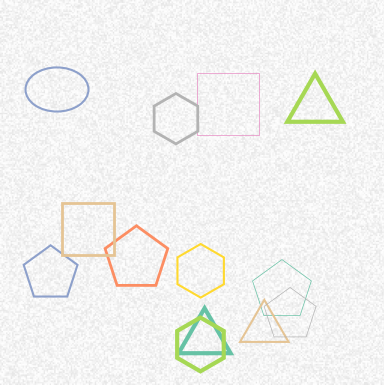[{"shape": "triangle", "thickness": 3, "radius": 0.39, "center": [0.531, 0.122]}, {"shape": "pentagon", "thickness": 0.5, "radius": 0.4, "center": [0.732, 0.246]}, {"shape": "pentagon", "thickness": 2, "radius": 0.43, "center": [0.354, 0.328]}, {"shape": "pentagon", "thickness": 1.5, "radius": 0.37, "center": [0.131, 0.289]}, {"shape": "oval", "thickness": 1.5, "radius": 0.41, "center": [0.148, 0.768]}, {"shape": "square", "thickness": 0.5, "radius": 0.4, "center": [0.592, 0.731]}, {"shape": "hexagon", "thickness": 3, "radius": 0.35, "center": [0.521, 0.105]}, {"shape": "triangle", "thickness": 3, "radius": 0.42, "center": [0.818, 0.725]}, {"shape": "hexagon", "thickness": 1.5, "radius": 0.35, "center": [0.521, 0.297]}, {"shape": "square", "thickness": 2, "radius": 0.34, "center": [0.228, 0.406]}, {"shape": "triangle", "thickness": 1.5, "radius": 0.36, "center": [0.686, 0.148]}, {"shape": "hexagon", "thickness": 2, "radius": 0.33, "center": [0.457, 0.692]}, {"shape": "pentagon", "thickness": 0.5, "radius": 0.36, "center": [0.753, 0.182]}]